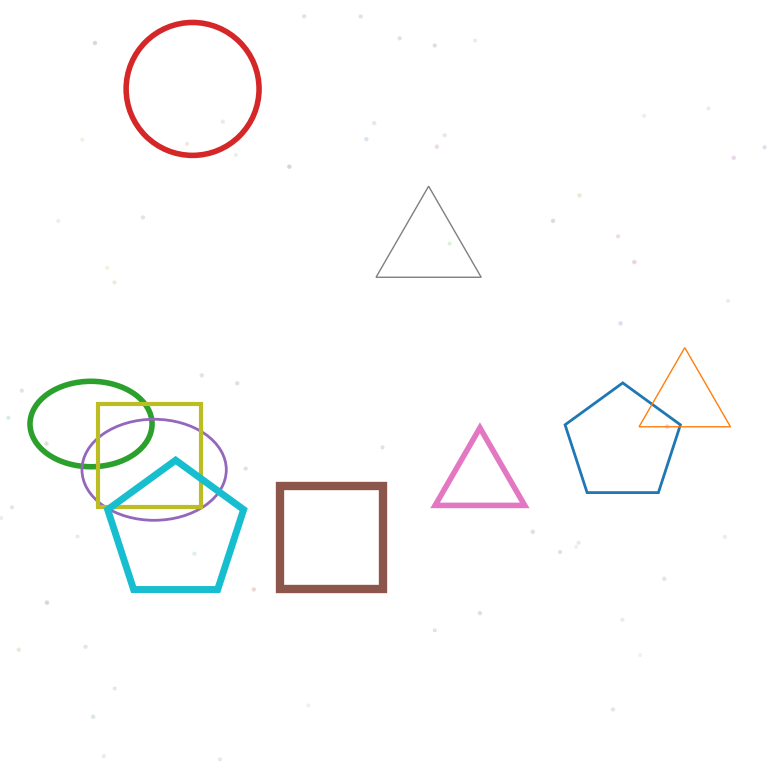[{"shape": "pentagon", "thickness": 1, "radius": 0.39, "center": [0.809, 0.424]}, {"shape": "triangle", "thickness": 0.5, "radius": 0.34, "center": [0.889, 0.48]}, {"shape": "oval", "thickness": 2, "radius": 0.4, "center": [0.118, 0.449]}, {"shape": "circle", "thickness": 2, "radius": 0.43, "center": [0.25, 0.885]}, {"shape": "oval", "thickness": 1, "radius": 0.47, "center": [0.2, 0.39]}, {"shape": "square", "thickness": 3, "radius": 0.34, "center": [0.431, 0.302]}, {"shape": "triangle", "thickness": 2, "radius": 0.34, "center": [0.623, 0.377]}, {"shape": "triangle", "thickness": 0.5, "radius": 0.39, "center": [0.557, 0.679]}, {"shape": "square", "thickness": 1.5, "radius": 0.34, "center": [0.194, 0.408]}, {"shape": "pentagon", "thickness": 2.5, "radius": 0.46, "center": [0.228, 0.309]}]